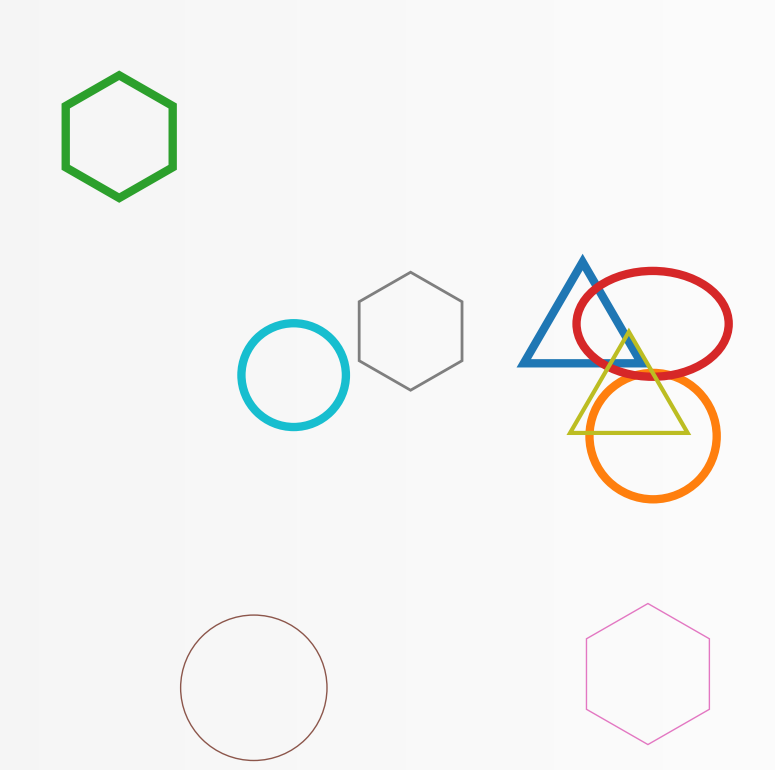[{"shape": "triangle", "thickness": 3, "radius": 0.44, "center": [0.752, 0.572]}, {"shape": "circle", "thickness": 3, "radius": 0.41, "center": [0.843, 0.434]}, {"shape": "hexagon", "thickness": 3, "radius": 0.4, "center": [0.154, 0.823]}, {"shape": "oval", "thickness": 3, "radius": 0.49, "center": [0.842, 0.579]}, {"shape": "circle", "thickness": 0.5, "radius": 0.47, "center": [0.327, 0.107]}, {"shape": "hexagon", "thickness": 0.5, "radius": 0.46, "center": [0.836, 0.125]}, {"shape": "hexagon", "thickness": 1, "radius": 0.38, "center": [0.53, 0.57]}, {"shape": "triangle", "thickness": 1.5, "radius": 0.44, "center": [0.811, 0.482]}, {"shape": "circle", "thickness": 3, "radius": 0.34, "center": [0.379, 0.513]}]